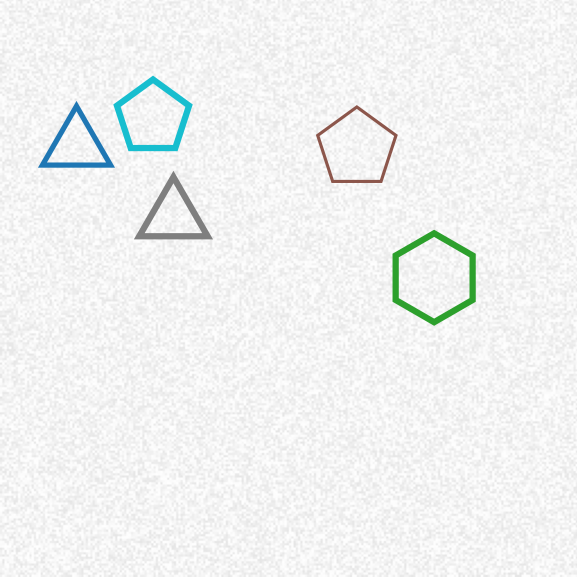[{"shape": "triangle", "thickness": 2.5, "radius": 0.34, "center": [0.132, 0.747]}, {"shape": "hexagon", "thickness": 3, "radius": 0.38, "center": [0.752, 0.518]}, {"shape": "pentagon", "thickness": 1.5, "radius": 0.36, "center": [0.618, 0.743]}, {"shape": "triangle", "thickness": 3, "radius": 0.34, "center": [0.3, 0.624]}, {"shape": "pentagon", "thickness": 3, "radius": 0.33, "center": [0.265, 0.796]}]